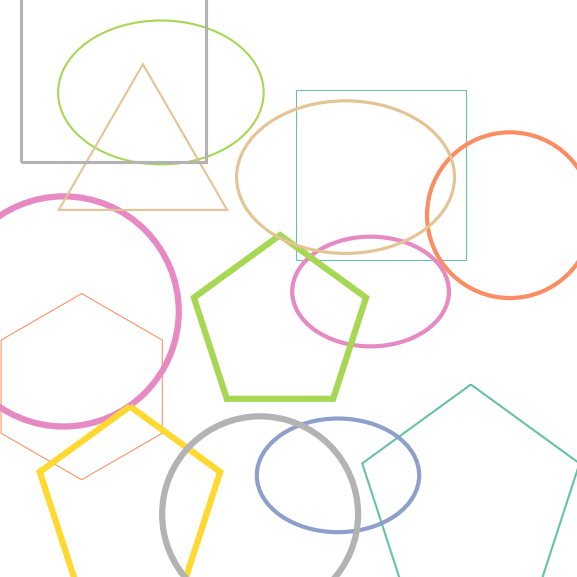[{"shape": "pentagon", "thickness": 1, "radius": 0.99, "center": [0.815, 0.136]}, {"shape": "square", "thickness": 0.5, "radius": 0.74, "center": [0.66, 0.696]}, {"shape": "hexagon", "thickness": 0.5, "radius": 0.81, "center": [0.141, 0.33]}, {"shape": "circle", "thickness": 2, "radius": 0.72, "center": [0.883, 0.627]}, {"shape": "oval", "thickness": 2, "radius": 0.7, "center": [0.585, 0.176]}, {"shape": "circle", "thickness": 3, "radius": 1.0, "center": [0.11, 0.46]}, {"shape": "oval", "thickness": 2, "radius": 0.68, "center": [0.642, 0.494]}, {"shape": "pentagon", "thickness": 3, "radius": 0.78, "center": [0.485, 0.435]}, {"shape": "oval", "thickness": 1, "radius": 0.89, "center": [0.279, 0.839]}, {"shape": "pentagon", "thickness": 3, "radius": 0.82, "center": [0.225, 0.131]}, {"shape": "oval", "thickness": 1.5, "radius": 0.94, "center": [0.598, 0.692]}, {"shape": "triangle", "thickness": 1, "radius": 0.84, "center": [0.248, 0.72]}, {"shape": "square", "thickness": 1.5, "radius": 0.8, "center": [0.196, 0.879]}, {"shape": "circle", "thickness": 3, "radius": 0.85, "center": [0.45, 0.109]}]